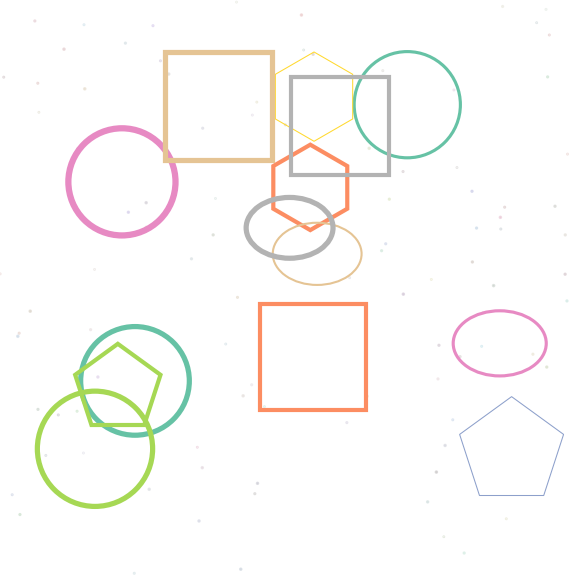[{"shape": "circle", "thickness": 1.5, "radius": 0.46, "center": [0.705, 0.818]}, {"shape": "circle", "thickness": 2.5, "radius": 0.47, "center": [0.234, 0.34]}, {"shape": "square", "thickness": 2, "radius": 0.46, "center": [0.543, 0.38]}, {"shape": "hexagon", "thickness": 2, "radius": 0.37, "center": [0.537, 0.675]}, {"shape": "pentagon", "thickness": 0.5, "radius": 0.47, "center": [0.886, 0.218]}, {"shape": "oval", "thickness": 1.5, "radius": 0.4, "center": [0.865, 0.405]}, {"shape": "circle", "thickness": 3, "radius": 0.46, "center": [0.211, 0.684]}, {"shape": "circle", "thickness": 2.5, "radius": 0.5, "center": [0.164, 0.222]}, {"shape": "pentagon", "thickness": 2, "radius": 0.39, "center": [0.204, 0.326]}, {"shape": "hexagon", "thickness": 0.5, "radius": 0.39, "center": [0.544, 0.832]}, {"shape": "square", "thickness": 2.5, "radius": 0.47, "center": [0.378, 0.815]}, {"shape": "oval", "thickness": 1, "radius": 0.38, "center": [0.549, 0.56]}, {"shape": "square", "thickness": 2, "radius": 0.42, "center": [0.589, 0.781]}, {"shape": "oval", "thickness": 2.5, "radius": 0.38, "center": [0.501, 0.605]}]